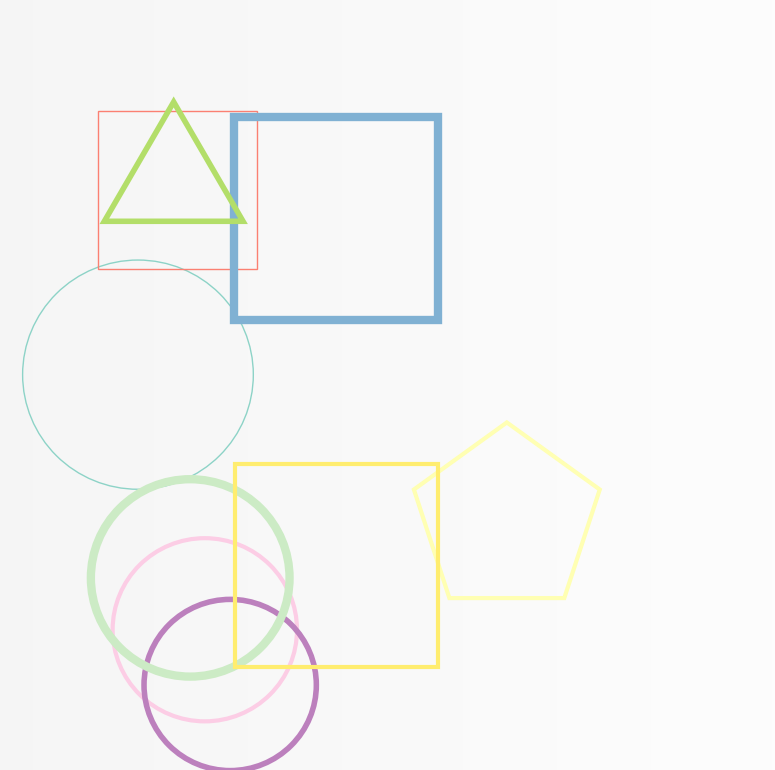[{"shape": "circle", "thickness": 0.5, "radius": 0.74, "center": [0.178, 0.513]}, {"shape": "pentagon", "thickness": 1.5, "radius": 0.63, "center": [0.654, 0.325]}, {"shape": "square", "thickness": 0.5, "radius": 0.51, "center": [0.229, 0.753]}, {"shape": "square", "thickness": 3, "radius": 0.66, "center": [0.434, 0.716]}, {"shape": "triangle", "thickness": 2, "radius": 0.52, "center": [0.224, 0.764]}, {"shape": "circle", "thickness": 1.5, "radius": 0.59, "center": [0.264, 0.182]}, {"shape": "circle", "thickness": 2, "radius": 0.56, "center": [0.297, 0.11]}, {"shape": "circle", "thickness": 3, "radius": 0.64, "center": [0.245, 0.249]}, {"shape": "square", "thickness": 1.5, "radius": 0.66, "center": [0.434, 0.266]}]